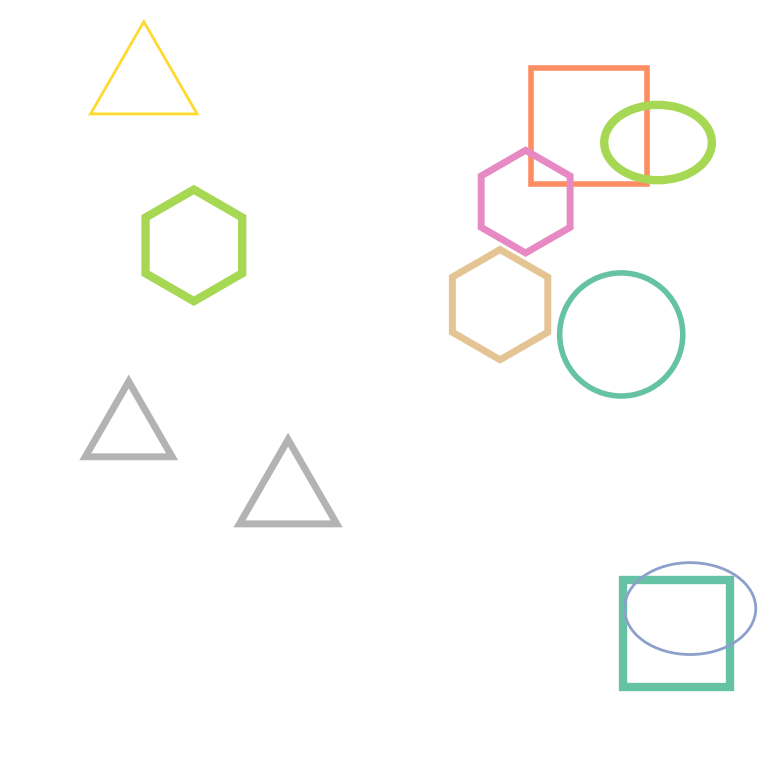[{"shape": "square", "thickness": 3, "radius": 0.35, "center": [0.879, 0.178]}, {"shape": "circle", "thickness": 2, "radius": 0.4, "center": [0.807, 0.566]}, {"shape": "square", "thickness": 2, "radius": 0.38, "center": [0.765, 0.836]}, {"shape": "oval", "thickness": 1, "radius": 0.43, "center": [0.896, 0.21]}, {"shape": "hexagon", "thickness": 2.5, "radius": 0.33, "center": [0.683, 0.738]}, {"shape": "oval", "thickness": 3, "radius": 0.35, "center": [0.855, 0.815]}, {"shape": "hexagon", "thickness": 3, "radius": 0.36, "center": [0.252, 0.681]}, {"shape": "triangle", "thickness": 1, "radius": 0.4, "center": [0.187, 0.892]}, {"shape": "hexagon", "thickness": 2.5, "radius": 0.36, "center": [0.649, 0.604]}, {"shape": "triangle", "thickness": 2.5, "radius": 0.33, "center": [0.167, 0.439]}, {"shape": "triangle", "thickness": 2.5, "radius": 0.36, "center": [0.374, 0.356]}]